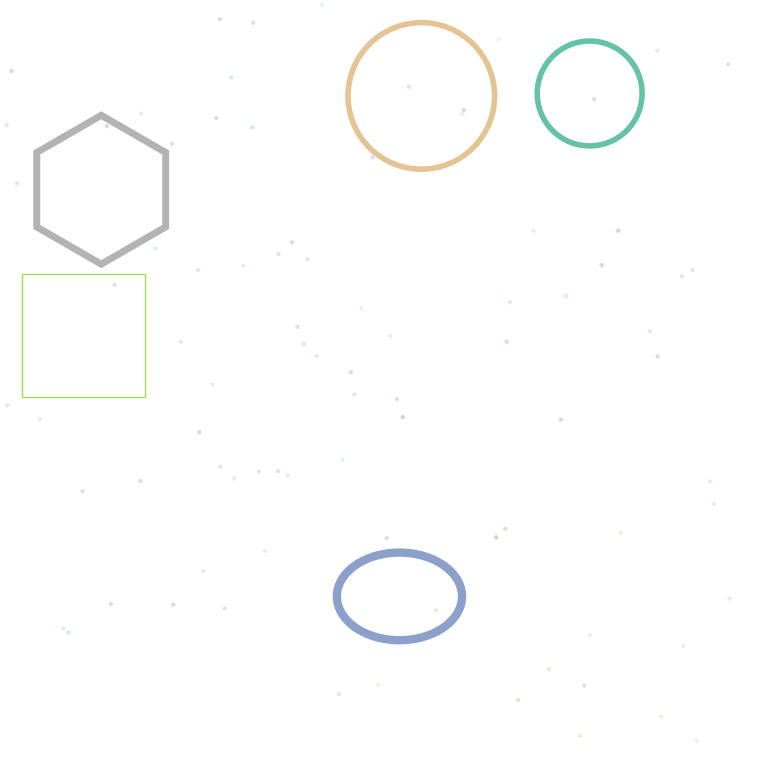[{"shape": "circle", "thickness": 2, "radius": 0.34, "center": [0.766, 0.879]}, {"shape": "oval", "thickness": 3, "radius": 0.41, "center": [0.519, 0.225]}, {"shape": "square", "thickness": 0.5, "radius": 0.4, "center": [0.108, 0.564]}, {"shape": "circle", "thickness": 2, "radius": 0.48, "center": [0.547, 0.875]}, {"shape": "hexagon", "thickness": 2.5, "radius": 0.48, "center": [0.131, 0.754]}]